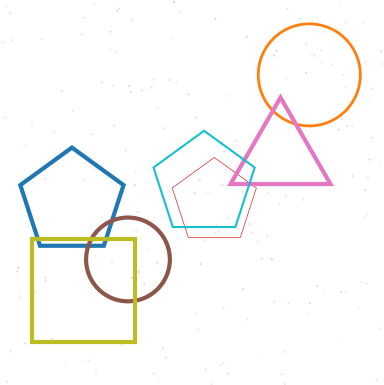[{"shape": "pentagon", "thickness": 3, "radius": 0.7, "center": [0.187, 0.476]}, {"shape": "circle", "thickness": 2, "radius": 0.66, "center": [0.803, 0.806]}, {"shape": "pentagon", "thickness": 0.5, "radius": 0.57, "center": [0.557, 0.476]}, {"shape": "circle", "thickness": 3, "radius": 0.54, "center": [0.332, 0.326]}, {"shape": "triangle", "thickness": 3, "radius": 0.75, "center": [0.729, 0.597]}, {"shape": "square", "thickness": 3, "radius": 0.67, "center": [0.217, 0.246]}, {"shape": "pentagon", "thickness": 1.5, "radius": 0.69, "center": [0.53, 0.522]}]